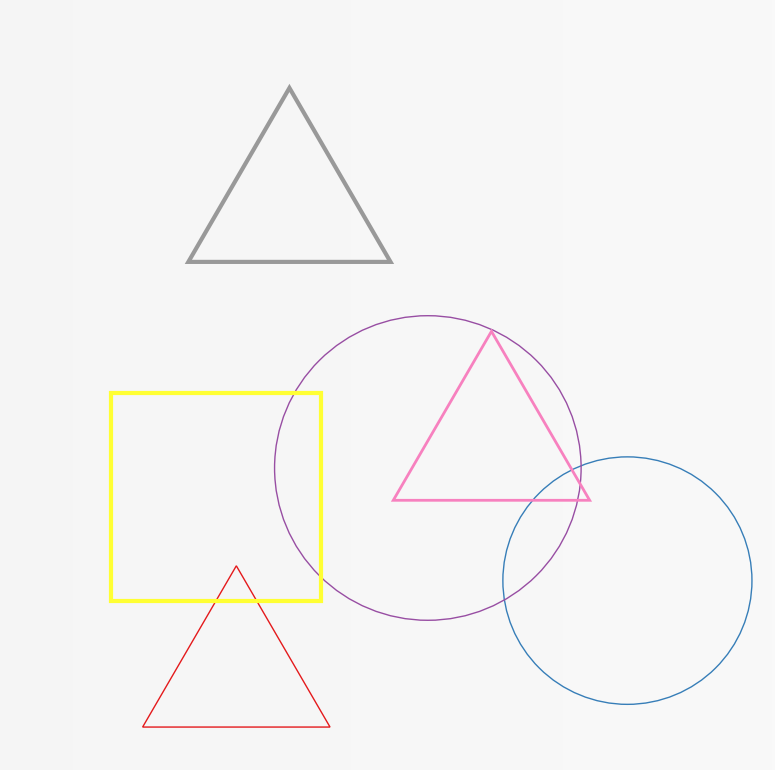[{"shape": "triangle", "thickness": 0.5, "radius": 0.7, "center": [0.305, 0.126]}, {"shape": "circle", "thickness": 0.5, "radius": 0.8, "center": [0.81, 0.246]}, {"shape": "circle", "thickness": 0.5, "radius": 0.99, "center": [0.552, 0.392]}, {"shape": "square", "thickness": 1.5, "radius": 0.68, "center": [0.278, 0.355]}, {"shape": "triangle", "thickness": 1, "radius": 0.73, "center": [0.634, 0.423]}, {"shape": "triangle", "thickness": 1.5, "radius": 0.75, "center": [0.373, 0.735]}]